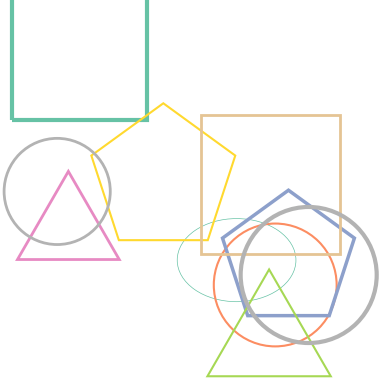[{"shape": "oval", "thickness": 0.5, "radius": 0.77, "center": [0.615, 0.324]}, {"shape": "square", "thickness": 3, "radius": 0.88, "center": [0.207, 0.863]}, {"shape": "circle", "thickness": 1.5, "radius": 0.8, "center": [0.715, 0.26]}, {"shape": "pentagon", "thickness": 2.5, "radius": 0.9, "center": [0.749, 0.326]}, {"shape": "triangle", "thickness": 2, "radius": 0.76, "center": [0.178, 0.402]}, {"shape": "triangle", "thickness": 1.5, "radius": 0.92, "center": [0.699, 0.115]}, {"shape": "pentagon", "thickness": 1.5, "radius": 0.98, "center": [0.424, 0.535]}, {"shape": "square", "thickness": 2, "radius": 0.9, "center": [0.702, 0.52]}, {"shape": "circle", "thickness": 2, "radius": 0.69, "center": [0.149, 0.503]}, {"shape": "circle", "thickness": 3, "radius": 0.88, "center": [0.802, 0.286]}]